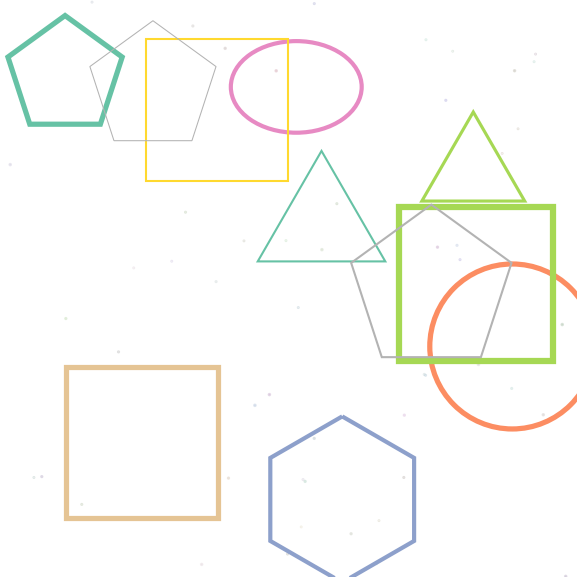[{"shape": "triangle", "thickness": 1, "radius": 0.64, "center": [0.557, 0.61]}, {"shape": "pentagon", "thickness": 2.5, "radius": 0.52, "center": [0.113, 0.868]}, {"shape": "circle", "thickness": 2.5, "radius": 0.71, "center": [0.887, 0.399]}, {"shape": "hexagon", "thickness": 2, "radius": 0.72, "center": [0.593, 0.134]}, {"shape": "oval", "thickness": 2, "radius": 0.57, "center": [0.513, 0.849]}, {"shape": "triangle", "thickness": 1.5, "radius": 0.51, "center": [0.82, 0.702]}, {"shape": "square", "thickness": 3, "radius": 0.67, "center": [0.824, 0.508]}, {"shape": "square", "thickness": 1, "radius": 0.61, "center": [0.376, 0.809]}, {"shape": "square", "thickness": 2.5, "radius": 0.66, "center": [0.246, 0.233]}, {"shape": "pentagon", "thickness": 1, "radius": 0.73, "center": [0.747, 0.499]}, {"shape": "pentagon", "thickness": 0.5, "radius": 0.57, "center": [0.265, 0.848]}]